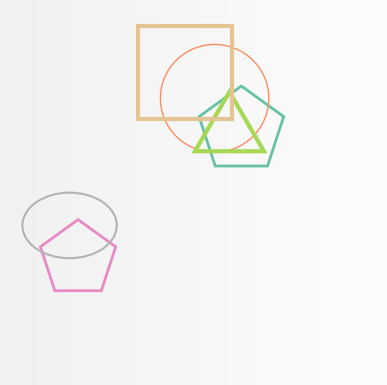[{"shape": "pentagon", "thickness": 2, "radius": 0.57, "center": [0.623, 0.662]}, {"shape": "circle", "thickness": 1, "radius": 0.7, "center": [0.554, 0.745]}, {"shape": "pentagon", "thickness": 2, "radius": 0.51, "center": [0.202, 0.327]}, {"shape": "triangle", "thickness": 3, "radius": 0.51, "center": [0.592, 0.658]}, {"shape": "square", "thickness": 3, "radius": 0.6, "center": [0.477, 0.811]}, {"shape": "oval", "thickness": 1.5, "radius": 0.61, "center": [0.18, 0.414]}]